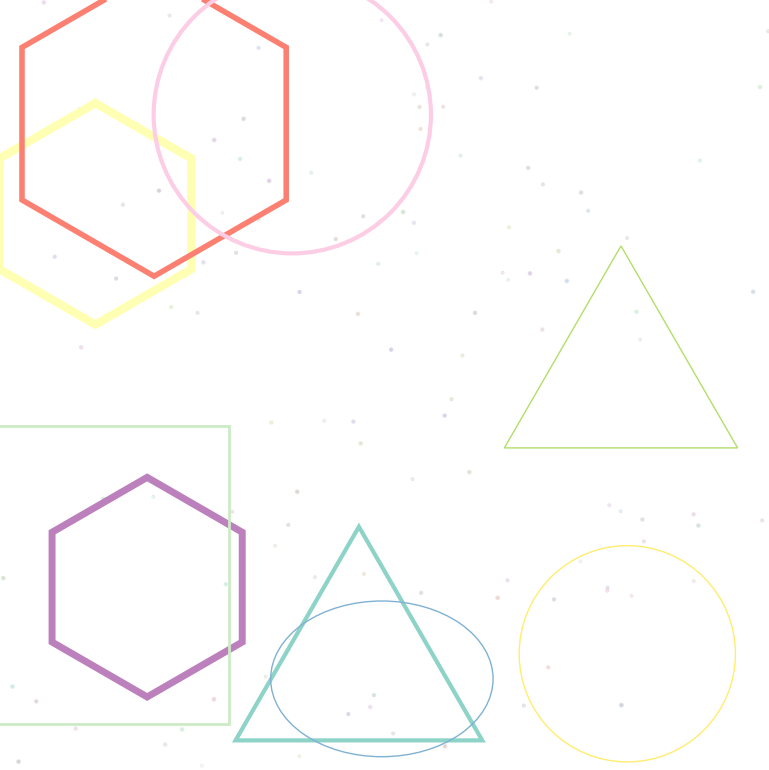[{"shape": "triangle", "thickness": 1.5, "radius": 0.92, "center": [0.466, 0.131]}, {"shape": "hexagon", "thickness": 3, "radius": 0.72, "center": [0.124, 0.722]}, {"shape": "hexagon", "thickness": 2, "radius": 0.99, "center": [0.2, 0.839]}, {"shape": "oval", "thickness": 0.5, "radius": 0.72, "center": [0.496, 0.118]}, {"shape": "triangle", "thickness": 0.5, "radius": 0.87, "center": [0.806, 0.506]}, {"shape": "circle", "thickness": 1.5, "radius": 0.9, "center": [0.38, 0.851]}, {"shape": "hexagon", "thickness": 2.5, "radius": 0.71, "center": [0.191, 0.237]}, {"shape": "square", "thickness": 1, "radius": 0.97, "center": [0.104, 0.253]}, {"shape": "circle", "thickness": 0.5, "radius": 0.7, "center": [0.815, 0.151]}]